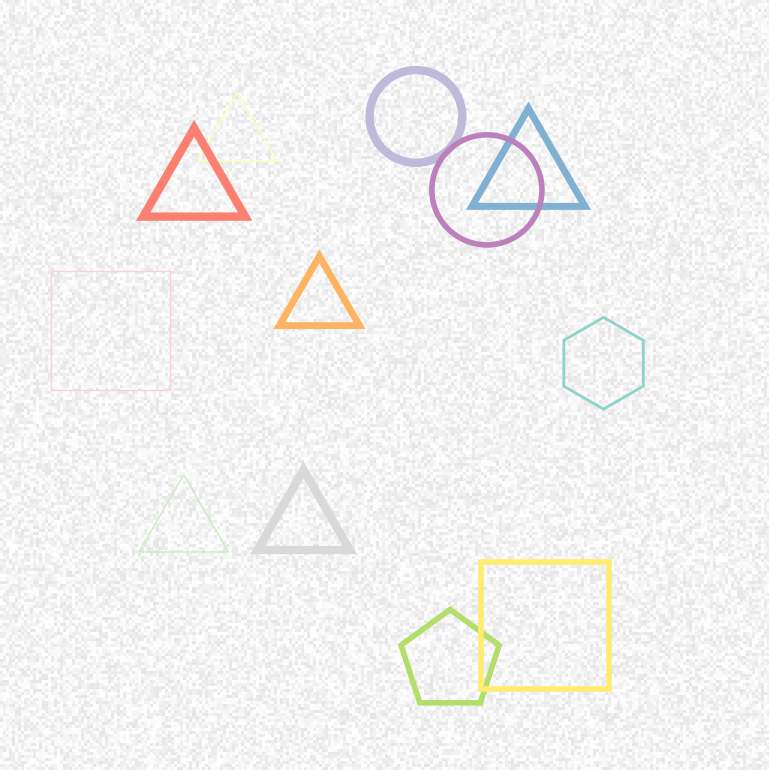[{"shape": "hexagon", "thickness": 1, "radius": 0.3, "center": [0.784, 0.528]}, {"shape": "triangle", "thickness": 0.5, "radius": 0.3, "center": [0.308, 0.821]}, {"shape": "circle", "thickness": 3, "radius": 0.3, "center": [0.54, 0.849]}, {"shape": "triangle", "thickness": 3, "radius": 0.38, "center": [0.252, 0.757]}, {"shape": "triangle", "thickness": 2.5, "radius": 0.42, "center": [0.686, 0.774]}, {"shape": "triangle", "thickness": 2.5, "radius": 0.3, "center": [0.415, 0.607]}, {"shape": "pentagon", "thickness": 2, "radius": 0.33, "center": [0.585, 0.141]}, {"shape": "square", "thickness": 0.5, "radius": 0.39, "center": [0.143, 0.571]}, {"shape": "triangle", "thickness": 3, "radius": 0.35, "center": [0.394, 0.32]}, {"shape": "circle", "thickness": 2, "radius": 0.36, "center": [0.632, 0.753]}, {"shape": "triangle", "thickness": 0.5, "radius": 0.33, "center": [0.239, 0.317]}, {"shape": "square", "thickness": 2, "radius": 0.41, "center": [0.708, 0.188]}]